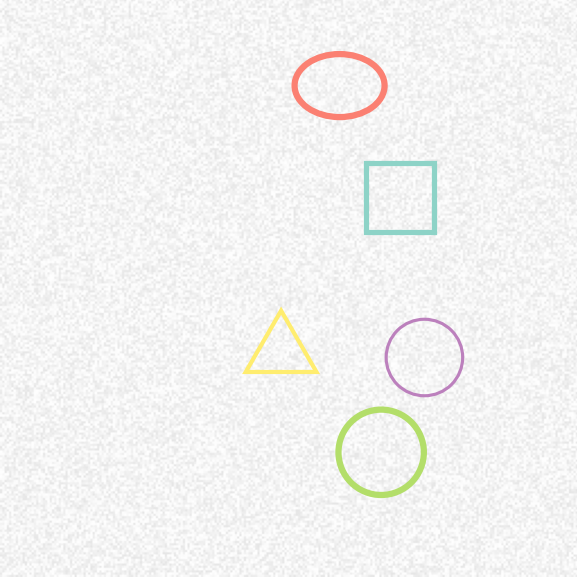[{"shape": "square", "thickness": 2.5, "radius": 0.3, "center": [0.693, 0.657]}, {"shape": "oval", "thickness": 3, "radius": 0.39, "center": [0.588, 0.851]}, {"shape": "circle", "thickness": 3, "radius": 0.37, "center": [0.66, 0.216]}, {"shape": "circle", "thickness": 1.5, "radius": 0.33, "center": [0.735, 0.38]}, {"shape": "triangle", "thickness": 2, "radius": 0.35, "center": [0.487, 0.39]}]